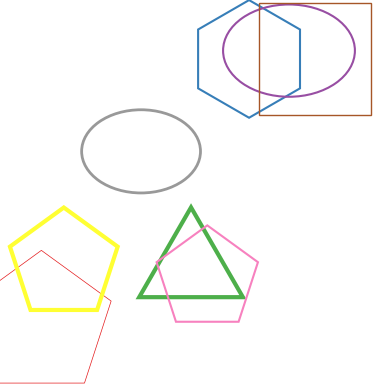[{"shape": "pentagon", "thickness": 0.5, "radius": 0.95, "center": [0.107, 0.159]}, {"shape": "hexagon", "thickness": 1.5, "radius": 0.76, "center": [0.647, 0.847]}, {"shape": "triangle", "thickness": 3, "radius": 0.78, "center": [0.496, 0.306]}, {"shape": "oval", "thickness": 1.5, "radius": 0.86, "center": [0.751, 0.869]}, {"shape": "pentagon", "thickness": 3, "radius": 0.74, "center": [0.166, 0.314]}, {"shape": "square", "thickness": 1, "radius": 0.72, "center": [0.818, 0.846]}, {"shape": "pentagon", "thickness": 1.5, "radius": 0.69, "center": [0.538, 0.276]}, {"shape": "oval", "thickness": 2, "radius": 0.77, "center": [0.366, 0.607]}]